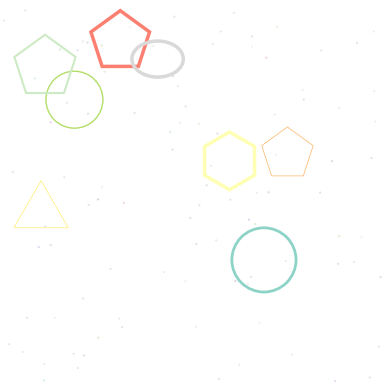[{"shape": "circle", "thickness": 2, "radius": 0.42, "center": [0.686, 0.325]}, {"shape": "hexagon", "thickness": 2.5, "radius": 0.37, "center": [0.596, 0.582]}, {"shape": "pentagon", "thickness": 2.5, "radius": 0.4, "center": [0.312, 0.892]}, {"shape": "pentagon", "thickness": 0.5, "radius": 0.35, "center": [0.747, 0.6]}, {"shape": "circle", "thickness": 1, "radius": 0.37, "center": [0.193, 0.741]}, {"shape": "oval", "thickness": 2.5, "radius": 0.33, "center": [0.409, 0.847]}, {"shape": "pentagon", "thickness": 1.5, "radius": 0.42, "center": [0.117, 0.826]}, {"shape": "triangle", "thickness": 0.5, "radius": 0.41, "center": [0.107, 0.449]}]